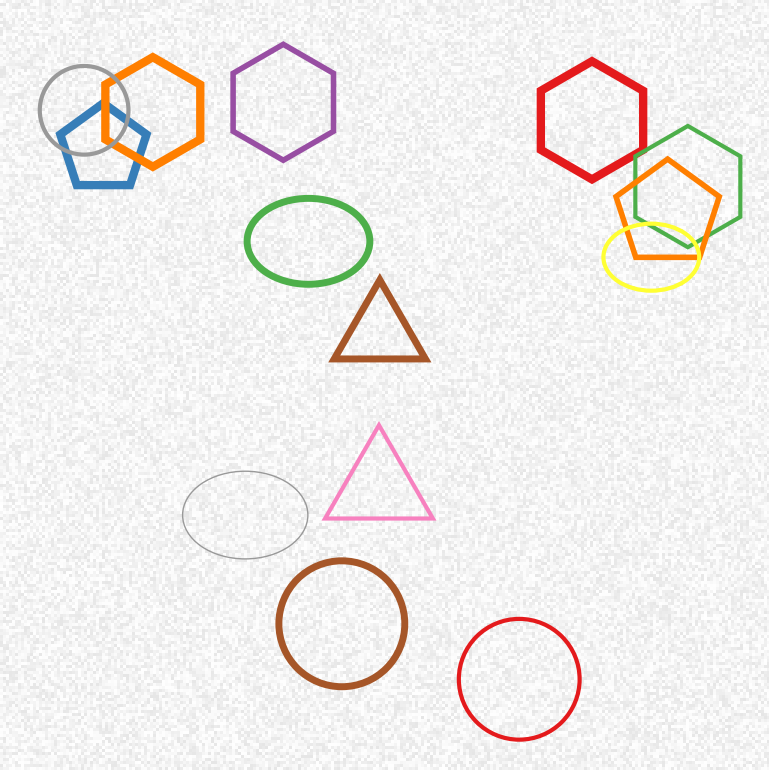[{"shape": "hexagon", "thickness": 3, "radius": 0.38, "center": [0.769, 0.844]}, {"shape": "circle", "thickness": 1.5, "radius": 0.39, "center": [0.674, 0.118]}, {"shape": "pentagon", "thickness": 3, "radius": 0.29, "center": [0.134, 0.807]}, {"shape": "oval", "thickness": 2.5, "radius": 0.4, "center": [0.401, 0.687]}, {"shape": "hexagon", "thickness": 1.5, "radius": 0.39, "center": [0.893, 0.758]}, {"shape": "hexagon", "thickness": 2, "radius": 0.38, "center": [0.368, 0.867]}, {"shape": "pentagon", "thickness": 2, "radius": 0.35, "center": [0.867, 0.723]}, {"shape": "hexagon", "thickness": 3, "radius": 0.36, "center": [0.198, 0.855]}, {"shape": "oval", "thickness": 1.5, "radius": 0.31, "center": [0.846, 0.666]}, {"shape": "circle", "thickness": 2.5, "radius": 0.41, "center": [0.444, 0.19]}, {"shape": "triangle", "thickness": 2.5, "radius": 0.34, "center": [0.493, 0.568]}, {"shape": "triangle", "thickness": 1.5, "radius": 0.4, "center": [0.492, 0.367]}, {"shape": "circle", "thickness": 1.5, "radius": 0.29, "center": [0.109, 0.857]}, {"shape": "oval", "thickness": 0.5, "radius": 0.41, "center": [0.318, 0.331]}]